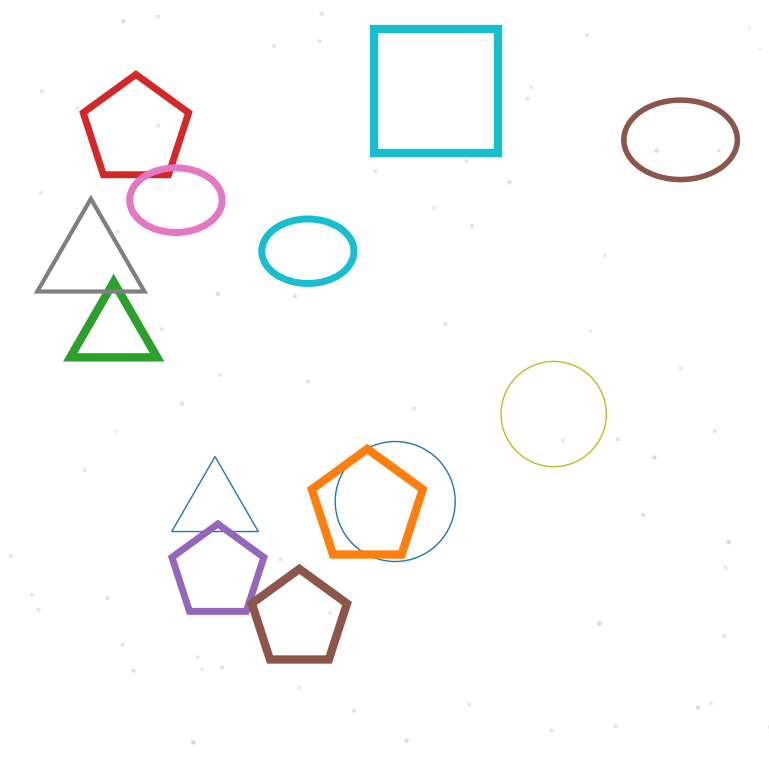[{"shape": "triangle", "thickness": 0.5, "radius": 0.32, "center": [0.279, 0.342]}, {"shape": "circle", "thickness": 0.5, "radius": 0.39, "center": [0.513, 0.349]}, {"shape": "pentagon", "thickness": 3, "radius": 0.38, "center": [0.477, 0.341]}, {"shape": "triangle", "thickness": 3, "radius": 0.33, "center": [0.148, 0.568]}, {"shape": "pentagon", "thickness": 2.5, "radius": 0.36, "center": [0.177, 0.831]}, {"shape": "pentagon", "thickness": 2.5, "radius": 0.31, "center": [0.283, 0.257]}, {"shape": "pentagon", "thickness": 3, "radius": 0.32, "center": [0.389, 0.196]}, {"shape": "oval", "thickness": 2, "radius": 0.37, "center": [0.884, 0.818]}, {"shape": "oval", "thickness": 2.5, "radius": 0.3, "center": [0.228, 0.74]}, {"shape": "triangle", "thickness": 1.5, "radius": 0.4, "center": [0.118, 0.662]}, {"shape": "circle", "thickness": 0.5, "radius": 0.34, "center": [0.719, 0.462]}, {"shape": "oval", "thickness": 2.5, "radius": 0.3, "center": [0.4, 0.674]}, {"shape": "square", "thickness": 3, "radius": 0.4, "center": [0.566, 0.882]}]